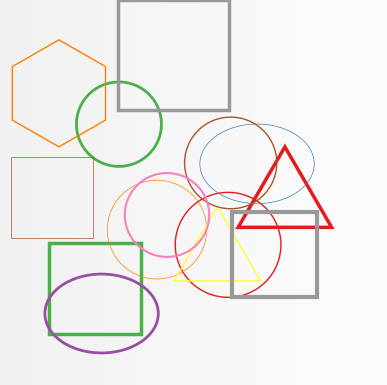[{"shape": "circle", "thickness": 1, "radius": 0.68, "center": [0.589, 0.364]}, {"shape": "triangle", "thickness": 2.5, "radius": 0.7, "center": [0.735, 0.479]}, {"shape": "oval", "thickness": 0.5, "radius": 0.74, "center": [0.663, 0.575]}, {"shape": "circle", "thickness": 2, "radius": 0.55, "center": [0.307, 0.677]}, {"shape": "square", "thickness": 2.5, "radius": 0.59, "center": [0.246, 0.25]}, {"shape": "oval", "thickness": 2, "radius": 0.73, "center": [0.262, 0.186]}, {"shape": "hexagon", "thickness": 1, "radius": 0.69, "center": [0.152, 0.758]}, {"shape": "circle", "thickness": 0.5, "radius": 0.64, "center": [0.405, 0.404]}, {"shape": "triangle", "thickness": 1, "radius": 0.64, "center": [0.561, 0.335]}, {"shape": "circle", "thickness": 1, "radius": 0.59, "center": [0.595, 0.577]}, {"shape": "square", "thickness": 0.5, "radius": 0.53, "center": [0.135, 0.486]}, {"shape": "circle", "thickness": 1.5, "radius": 0.54, "center": [0.431, 0.442]}, {"shape": "square", "thickness": 3, "radius": 0.55, "center": [0.709, 0.339]}, {"shape": "square", "thickness": 2.5, "radius": 0.71, "center": [0.448, 0.856]}]